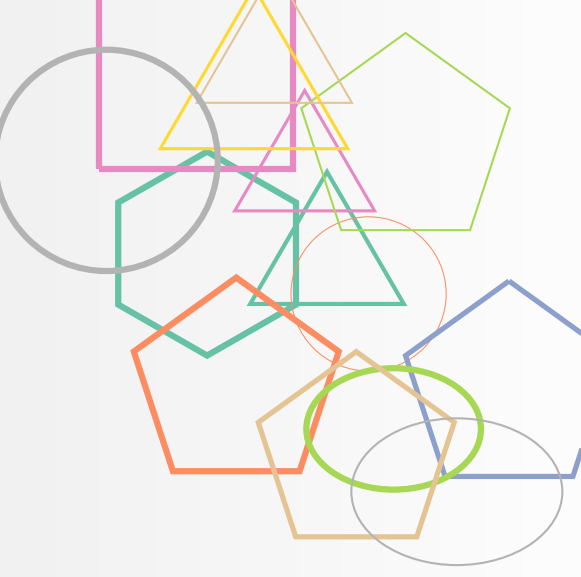[{"shape": "triangle", "thickness": 2, "radius": 0.76, "center": [0.563, 0.549]}, {"shape": "hexagon", "thickness": 3, "radius": 0.88, "center": [0.356, 0.56]}, {"shape": "circle", "thickness": 0.5, "radius": 0.67, "center": [0.634, 0.49]}, {"shape": "pentagon", "thickness": 3, "radius": 0.93, "center": [0.406, 0.333]}, {"shape": "pentagon", "thickness": 2.5, "radius": 0.94, "center": [0.876, 0.325]}, {"shape": "square", "thickness": 3, "radius": 0.84, "center": [0.337, 0.874]}, {"shape": "triangle", "thickness": 1.5, "radius": 0.69, "center": [0.524, 0.703]}, {"shape": "pentagon", "thickness": 1, "radius": 0.94, "center": [0.698, 0.753]}, {"shape": "oval", "thickness": 3, "radius": 0.75, "center": [0.677, 0.256]}, {"shape": "triangle", "thickness": 1.5, "radius": 0.93, "center": [0.437, 0.835]}, {"shape": "pentagon", "thickness": 2.5, "radius": 0.89, "center": [0.613, 0.213]}, {"shape": "triangle", "thickness": 1, "radius": 0.77, "center": [0.472, 0.898]}, {"shape": "oval", "thickness": 1, "radius": 0.91, "center": [0.786, 0.148]}, {"shape": "circle", "thickness": 3, "radius": 0.96, "center": [0.183, 0.721]}]